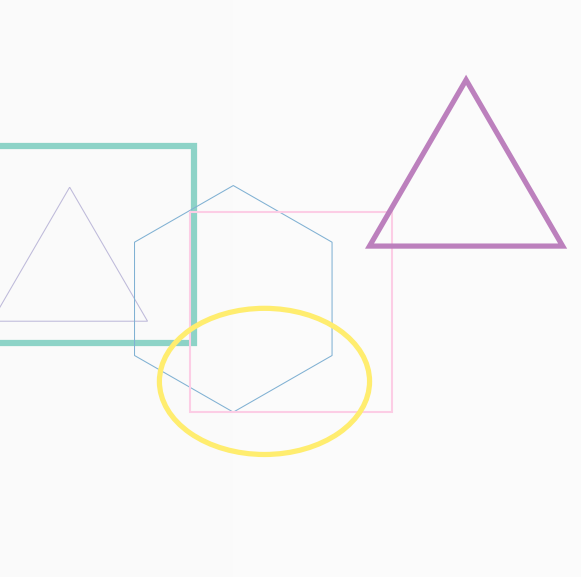[{"shape": "square", "thickness": 3, "radius": 0.85, "center": [0.163, 0.575]}, {"shape": "triangle", "thickness": 0.5, "radius": 0.77, "center": [0.12, 0.52]}, {"shape": "hexagon", "thickness": 0.5, "radius": 0.98, "center": [0.401, 0.482]}, {"shape": "square", "thickness": 1, "radius": 0.87, "center": [0.501, 0.458]}, {"shape": "triangle", "thickness": 2.5, "radius": 0.96, "center": [0.802, 0.669]}, {"shape": "oval", "thickness": 2.5, "radius": 0.9, "center": [0.455, 0.339]}]